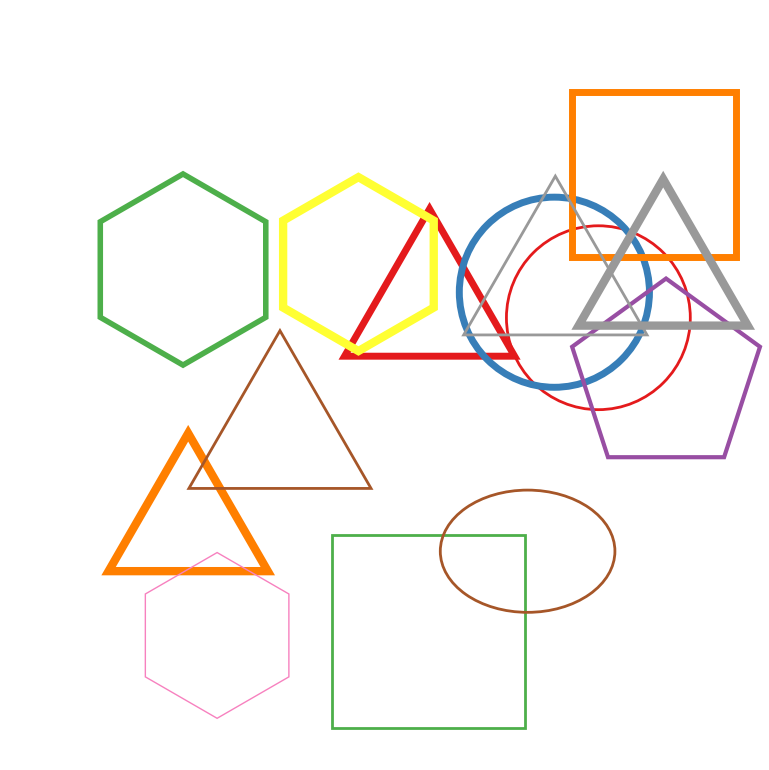[{"shape": "circle", "thickness": 1, "radius": 0.6, "center": [0.777, 0.587]}, {"shape": "triangle", "thickness": 2.5, "radius": 0.64, "center": [0.558, 0.601]}, {"shape": "circle", "thickness": 2.5, "radius": 0.62, "center": [0.72, 0.62]}, {"shape": "hexagon", "thickness": 2, "radius": 0.62, "center": [0.238, 0.65]}, {"shape": "square", "thickness": 1, "radius": 0.63, "center": [0.557, 0.18]}, {"shape": "pentagon", "thickness": 1.5, "radius": 0.64, "center": [0.865, 0.51]}, {"shape": "triangle", "thickness": 3, "radius": 0.6, "center": [0.244, 0.318]}, {"shape": "square", "thickness": 2.5, "radius": 0.53, "center": [0.849, 0.773]}, {"shape": "hexagon", "thickness": 3, "radius": 0.56, "center": [0.465, 0.657]}, {"shape": "oval", "thickness": 1, "radius": 0.57, "center": [0.685, 0.284]}, {"shape": "triangle", "thickness": 1, "radius": 0.68, "center": [0.364, 0.434]}, {"shape": "hexagon", "thickness": 0.5, "radius": 0.54, "center": [0.282, 0.175]}, {"shape": "triangle", "thickness": 1, "radius": 0.69, "center": [0.721, 0.634]}, {"shape": "triangle", "thickness": 3, "radius": 0.63, "center": [0.861, 0.641]}]